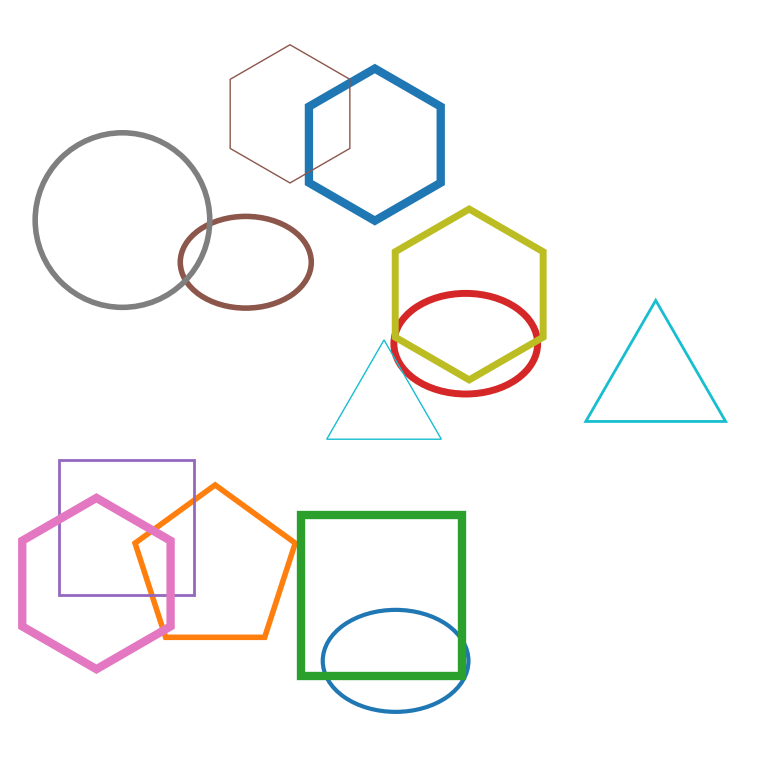[{"shape": "oval", "thickness": 1.5, "radius": 0.47, "center": [0.514, 0.142]}, {"shape": "hexagon", "thickness": 3, "radius": 0.49, "center": [0.487, 0.812]}, {"shape": "pentagon", "thickness": 2, "radius": 0.55, "center": [0.279, 0.261]}, {"shape": "square", "thickness": 3, "radius": 0.52, "center": [0.496, 0.227]}, {"shape": "oval", "thickness": 2.5, "radius": 0.47, "center": [0.605, 0.554]}, {"shape": "square", "thickness": 1, "radius": 0.44, "center": [0.164, 0.315]}, {"shape": "hexagon", "thickness": 0.5, "radius": 0.45, "center": [0.377, 0.852]}, {"shape": "oval", "thickness": 2, "radius": 0.43, "center": [0.319, 0.659]}, {"shape": "hexagon", "thickness": 3, "radius": 0.56, "center": [0.125, 0.242]}, {"shape": "circle", "thickness": 2, "radius": 0.57, "center": [0.159, 0.714]}, {"shape": "hexagon", "thickness": 2.5, "radius": 0.55, "center": [0.609, 0.618]}, {"shape": "triangle", "thickness": 0.5, "radius": 0.43, "center": [0.499, 0.473]}, {"shape": "triangle", "thickness": 1, "radius": 0.52, "center": [0.852, 0.505]}]